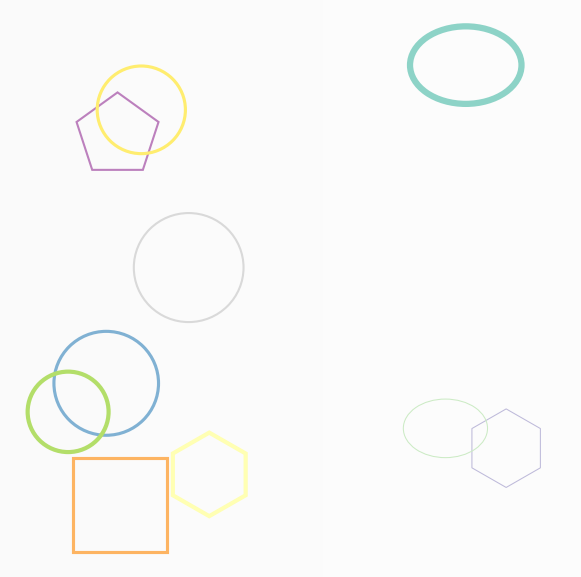[{"shape": "oval", "thickness": 3, "radius": 0.48, "center": [0.801, 0.886]}, {"shape": "hexagon", "thickness": 2, "radius": 0.36, "center": [0.36, 0.178]}, {"shape": "hexagon", "thickness": 0.5, "radius": 0.34, "center": [0.871, 0.223]}, {"shape": "circle", "thickness": 1.5, "radius": 0.45, "center": [0.183, 0.335]}, {"shape": "square", "thickness": 1.5, "radius": 0.4, "center": [0.207, 0.125]}, {"shape": "circle", "thickness": 2, "radius": 0.35, "center": [0.117, 0.286]}, {"shape": "circle", "thickness": 1, "radius": 0.47, "center": [0.325, 0.536]}, {"shape": "pentagon", "thickness": 1, "radius": 0.37, "center": [0.202, 0.765]}, {"shape": "oval", "thickness": 0.5, "radius": 0.36, "center": [0.766, 0.257]}, {"shape": "circle", "thickness": 1.5, "radius": 0.38, "center": [0.243, 0.809]}]